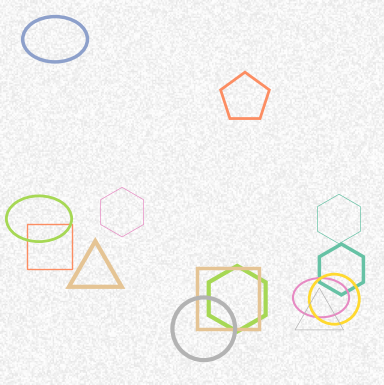[{"shape": "hexagon", "thickness": 2.5, "radius": 0.33, "center": [0.887, 0.3]}, {"shape": "hexagon", "thickness": 0.5, "radius": 0.32, "center": [0.88, 0.431]}, {"shape": "square", "thickness": 1, "radius": 0.29, "center": [0.128, 0.36]}, {"shape": "pentagon", "thickness": 2, "radius": 0.33, "center": [0.636, 0.746]}, {"shape": "oval", "thickness": 2.5, "radius": 0.42, "center": [0.143, 0.898]}, {"shape": "hexagon", "thickness": 0.5, "radius": 0.32, "center": [0.317, 0.449]}, {"shape": "oval", "thickness": 1.5, "radius": 0.36, "center": [0.834, 0.227]}, {"shape": "oval", "thickness": 2, "radius": 0.42, "center": [0.101, 0.432]}, {"shape": "hexagon", "thickness": 3, "radius": 0.43, "center": [0.616, 0.224]}, {"shape": "circle", "thickness": 2, "radius": 0.32, "center": [0.868, 0.223]}, {"shape": "square", "thickness": 2.5, "radius": 0.4, "center": [0.592, 0.225]}, {"shape": "triangle", "thickness": 3, "radius": 0.4, "center": [0.248, 0.295]}, {"shape": "triangle", "thickness": 0.5, "radius": 0.36, "center": [0.829, 0.18]}, {"shape": "circle", "thickness": 3, "radius": 0.41, "center": [0.529, 0.146]}]